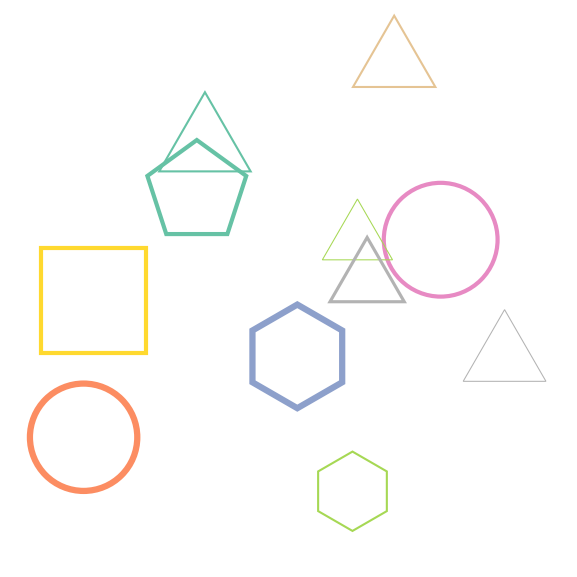[{"shape": "pentagon", "thickness": 2, "radius": 0.45, "center": [0.341, 0.667]}, {"shape": "triangle", "thickness": 1, "radius": 0.46, "center": [0.355, 0.748]}, {"shape": "circle", "thickness": 3, "radius": 0.46, "center": [0.145, 0.242]}, {"shape": "hexagon", "thickness": 3, "radius": 0.45, "center": [0.515, 0.382]}, {"shape": "circle", "thickness": 2, "radius": 0.49, "center": [0.763, 0.584]}, {"shape": "triangle", "thickness": 0.5, "radius": 0.35, "center": [0.619, 0.584]}, {"shape": "hexagon", "thickness": 1, "radius": 0.34, "center": [0.61, 0.148]}, {"shape": "square", "thickness": 2, "radius": 0.45, "center": [0.162, 0.478]}, {"shape": "triangle", "thickness": 1, "radius": 0.41, "center": [0.683, 0.89]}, {"shape": "triangle", "thickness": 0.5, "radius": 0.41, "center": [0.874, 0.38]}, {"shape": "triangle", "thickness": 1.5, "radius": 0.37, "center": [0.636, 0.514]}]